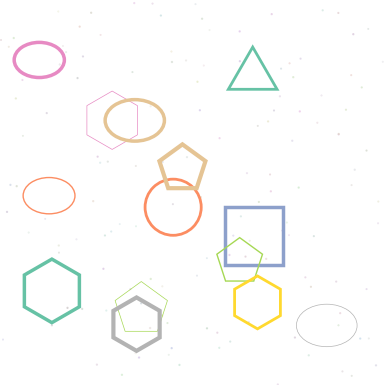[{"shape": "hexagon", "thickness": 2.5, "radius": 0.41, "center": [0.135, 0.244]}, {"shape": "triangle", "thickness": 2, "radius": 0.37, "center": [0.656, 0.805]}, {"shape": "oval", "thickness": 1, "radius": 0.34, "center": [0.127, 0.492]}, {"shape": "circle", "thickness": 2, "radius": 0.36, "center": [0.45, 0.462]}, {"shape": "square", "thickness": 2.5, "radius": 0.38, "center": [0.659, 0.386]}, {"shape": "oval", "thickness": 2.5, "radius": 0.33, "center": [0.102, 0.844]}, {"shape": "hexagon", "thickness": 0.5, "radius": 0.38, "center": [0.291, 0.688]}, {"shape": "pentagon", "thickness": 1, "radius": 0.31, "center": [0.623, 0.32]}, {"shape": "pentagon", "thickness": 0.5, "radius": 0.36, "center": [0.367, 0.197]}, {"shape": "hexagon", "thickness": 2, "radius": 0.34, "center": [0.669, 0.215]}, {"shape": "pentagon", "thickness": 3, "radius": 0.31, "center": [0.474, 0.562]}, {"shape": "oval", "thickness": 2.5, "radius": 0.38, "center": [0.35, 0.687]}, {"shape": "hexagon", "thickness": 3, "radius": 0.35, "center": [0.355, 0.158]}, {"shape": "oval", "thickness": 0.5, "radius": 0.39, "center": [0.849, 0.155]}]